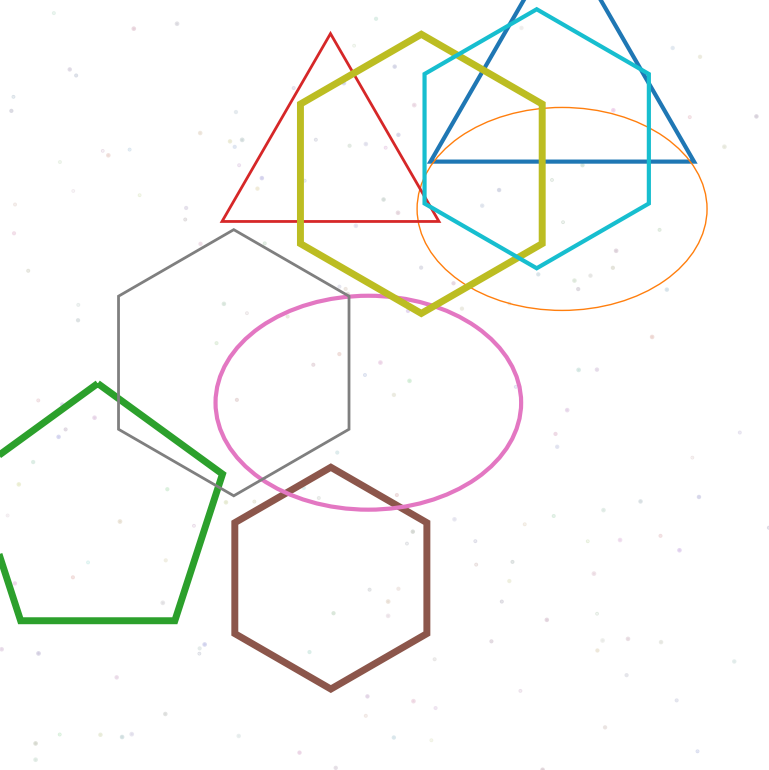[{"shape": "triangle", "thickness": 1.5, "radius": 0.99, "center": [0.73, 0.889]}, {"shape": "oval", "thickness": 0.5, "radius": 0.94, "center": [0.73, 0.729]}, {"shape": "pentagon", "thickness": 2.5, "radius": 0.85, "center": [0.127, 0.332]}, {"shape": "triangle", "thickness": 1, "radius": 0.81, "center": [0.429, 0.794]}, {"shape": "hexagon", "thickness": 2.5, "radius": 0.72, "center": [0.43, 0.249]}, {"shape": "oval", "thickness": 1.5, "radius": 0.99, "center": [0.478, 0.477]}, {"shape": "hexagon", "thickness": 1, "radius": 0.86, "center": [0.304, 0.529]}, {"shape": "hexagon", "thickness": 2.5, "radius": 0.91, "center": [0.547, 0.774]}, {"shape": "hexagon", "thickness": 1.5, "radius": 0.84, "center": [0.697, 0.82]}]